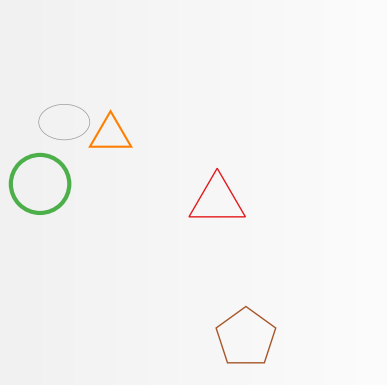[{"shape": "triangle", "thickness": 1, "radius": 0.42, "center": [0.561, 0.479]}, {"shape": "circle", "thickness": 3, "radius": 0.38, "center": [0.103, 0.522]}, {"shape": "triangle", "thickness": 1.5, "radius": 0.31, "center": [0.285, 0.65]}, {"shape": "pentagon", "thickness": 1, "radius": 0.4, "center": [0.635, 0.123]}, {"shape": "oval", "thickness": 0.5, "radius": 0.33, "center": [0.166, 0.683]}]